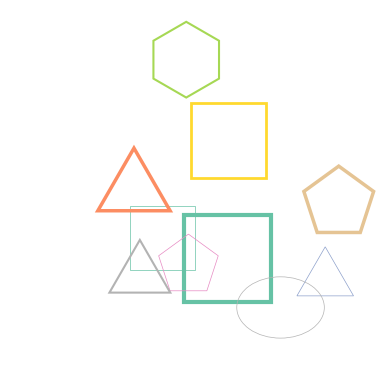[{"shape": "square", "thickness": 3, "radius": 0.56, "center": [0.591, 0.329]}, {"shape": "square", "thickness": 0.5, "radius": 0.42, "center": [0.422, 0.382]}, {"shape": "triangle", "thickness": 2.5, "radius": 0.54, "center": [0.348, 0.507]}, {"shape": "triangle", "thickness": 0.5, "radius": 0.42, "center": [0.845, 0.274]}, {"shape": "pentagon", "thickness": 0.5, "radius": 0.41, "center": [0.489, 0.311]}, {"shape": "hexagon", "thickness": 1.5, "radius": 0.49, "center": [0.484, 0.845]}, {"shape": "square", "thickness": 2, "radius": 0.49, "center": [0.594, 0.635]}, {"shape": "pentagon", "thickness": 2.5, "radius": 0.48, "center": [0.88, 0.473]}, {"shape": "triangle", "thickness": 1.5, "radius": 0.46, "center": [0.363, 0.286]}, {"shape": "oval", "thickness": 0.5, "radius": 0.57, "center": [0.729, 0.201]}]